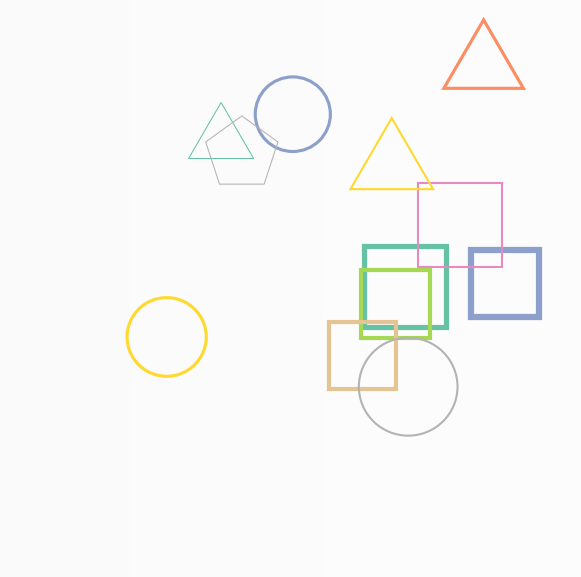[{"shape": "triangle", "thickness": 0.5, "radius": 0.32, "center": [0.38, 0.757]}, {"shape": "square", "thickness": 2.5, "radius": 0.35, "center": [0.697, 0.503]}, {"shape": "triangle", "thickness": 1.5, "radius": 0.4, "center": [0.832, 0.886]}, {"shape": "circle", "thickness": 1.5, "radius": 0.32, "center": [0.504, 0.801]}, {"shape": "square", "thickness": 3, "radius": 0.29, "center": [0.869, 0.508]}, {"shape": "square", "thickness": 1, "radius": 0.36, "center": [0.791, 0.609]}, {"shape": "square", "thickness": 2, "radius": 0.29, "center": [0.68, 0.472]}, {"shape": "triangle", "thickness": 1, "radius": 0.41, "center": [0.674, 0.713]}, {"shape": "circle", "thickness": 1.5, "radius": 0.34, "center": [0.287, 0.416]}, {"shape": "square", "thickness": 2, "radius": 0.29, "center": [0.624, 0.383]}, {"shape": "pentagon", "thickness": 0.5, "radius": 0.33, "center": [0.416, 0.733]}, {"shape": "circle", "thickness": 1, "radius": 0.42, "center": [0.702, 0.33]}]